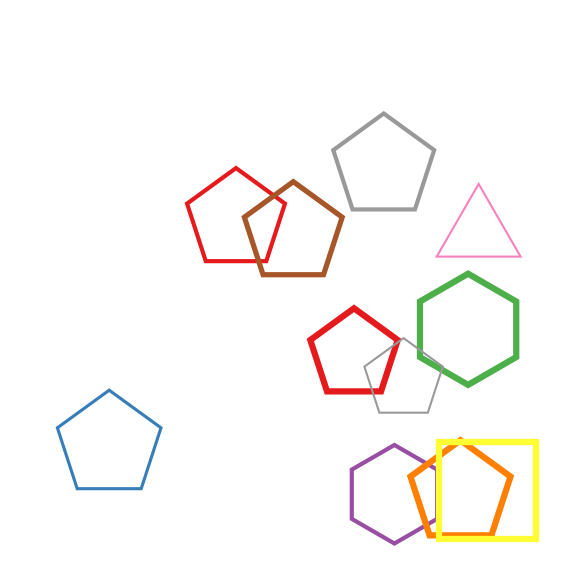[{"shape": "pentagon", "thickness": 2, "radius": 0.45, "center": [0.409, 0.619]}, {"shape": "pentagon", "thickness": 3, "radius": 0.4, "center": [0.613, 0.386]}, {"shape": "pentagon", "thickness": 1.5, "radius": 0.47, "center": [0.189, 0.229]}, {"shape": "hexagon", "thickness": 3, "radius": 0.48, "center": [0.811, 0.429]}, {"shape": "hexagon", "thickness": 2, "radius": 0.43, "center": [0.683, 0.143]}, {"shape": "pentagon", "thickness": 3, "radius": 0.46, "center": [0.797, 0.146]}, {"shape": "square", "thickness": 3, "radius": 0.42, "center": [0.844, 0.15]}, {"shape": "pentagon", "thickness": 2.5, "radius": 0.45, "center": [0.508, 0.595]}, {"shape": "triangle", "thickness": 1, "radius": 0.42, "center": [0.829, 0.597]}, {"shape": "pentagon", "thickness": 2, "radius": 0.46, "center": [0.664, 0.711]}, {"shape": "pentagon", "thickness": 1, "radius": 0.36, "center": [0.699, 0.342]}]